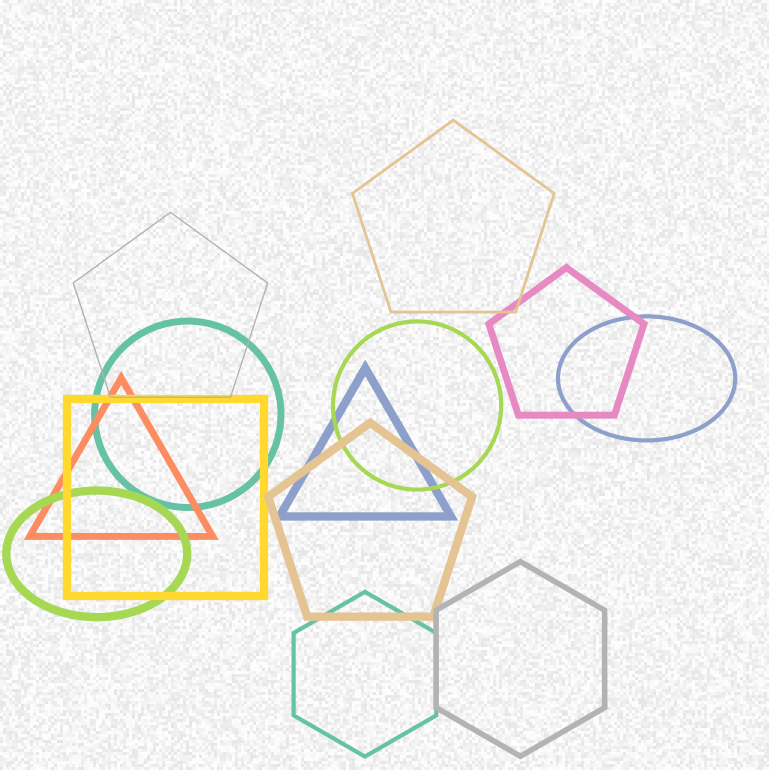[{"shape": "circle", "thickness": 2.5, "radius": 0.61, "center": [0.244, 0.462]}, {"shape": "hexagon", "thickness": 1.5, "radius": 0.53, "center": [0.474, 0.124]}, {"shape": "triangle", "thickness": 2.5, "radius": 0.69, "center": [0.157, 0.372]}, {"shape": "oval", "thickness": 1.5, "radius": 0.58, "center": [0.84, 0.509]}, {"shape": "triangle", "thickness": 3, "radius": 0.64, "center": [0.474, 0.394]}, {"shape": "pentagon", "thickness": 2.5, "radius": 0.53, "center": [0.736, 0.547]}, {"shape": "circle", "thickness": 1.5, "radius": 0.55, "center": [0.542, 0.473]}, {"shape": "oval", "thickness": 3, "radius": 0.59, "center": [0.126, 0.281]}, {"shape": "square", "thickness": 3, "radius": 0.64, "center": [0.215, 0.354]}, {"shape": "pentagon", "thickness": 1, "radius": 0.69, "center": [0.589, 0.706]}, {"shape": "pentagon", "thickness": 3, "radius": 0.7, "center": [0.481, 0.312]}, {"shape": "pentagon", "thickness": 0.5, "radius": 0.66, "center": [0.221, 0.591]}, {"shape": "hexagon", "thickness": 2, "radius": 0.63, "center": [0.676, 0.144]}]